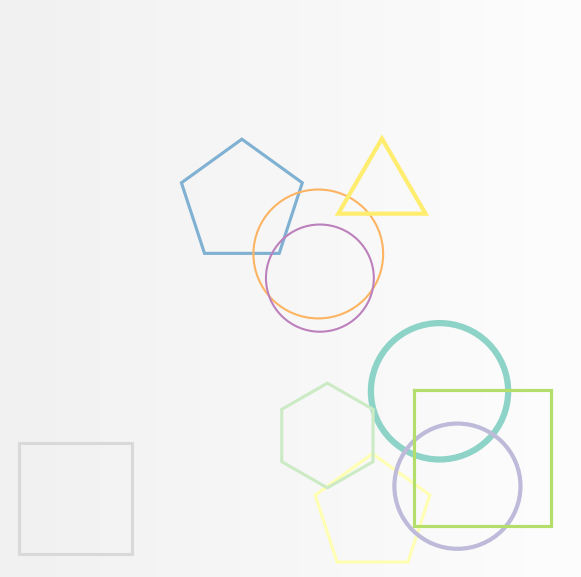[{"shape": "circle", "thickness": 3, "radius": 0.59, "center": [0.756, 0.322]}, {"shape": "pentagon", "thickness": 1.5, "radius": 0.52, "center": [0.641, 0.11]}, {"shape": "circle", "thickness": 2, "radius": 0.54, "center": [0.787, 0.157]}, {"shape": "pentagon", "thickness": 1.5, "radius": 0.55, "center": [0.416, 0.649]}, {"shape": "circle", "thickness": 1, "radius": 0.56, "center": [0.548, 0.559]}, {"shape": "square", "thickness": 1.5, "radius": 0.59, "center": [0.83, 0.206]}, {"shape": "square", "thickness": 1.5, "radius": 0.48, "center": [0.13, 0.136]}, {"shape": "circle", "thickness": 1, "radius": 0.46, "center": [0.55, 0.518]}, {"shape": "hexagon", "thickness": 1.5, "radius": 0.45, "center": [0.563, 0.245]}, {"shape": "triangle", "thickness": 2, "radius": 0.43, "center": [0.657, 0.672]}]